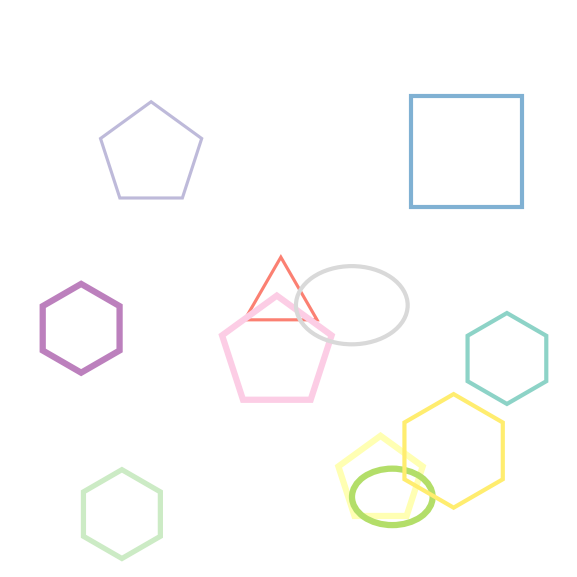[{"shape": "hexagon", "thickness": 2, "radius": 0.39, "center": [0.878, 0.378]}, {"shape": "pentagon", "thickness": 3, "radius": 0.38, "center": [0.659, 0.168]}, {"shape": "pentagon", "thickness": 1.5, "radius": 0.46, "center": [0.262, 0.731]}, {"shape": "triangle", "thickness": 1.5, "radius": 0.36, "center": [0.486, 0.481]}, {"shape": "square", "thickness": 2, "radius": 0.48, "center": [0.808, 0.737]}, {"shape": "oval", "thickness": 3, "radius": 0.35, "center": [0.679, 0.139]}, {"shape": "pentagon", "thickness": 3, "radius": 0.5, "center": [0.479, 0.388]}, {"shape": "oval", "thickness": 2, "radius": 0.48, "center": [0.609, 0.471]}, {"shape": "hexagon", "thickness": 3, "radius": 0.38, "center": [0.141, 0.431]}, {"shape": "hexagon", "thickness": 2.5, "radius": 0.38, "center": [0.211, 0.109]}, {"shape": "hexagon", "thickness": 2, "radius": 0.49, "center": [0.785, 0.218]}]